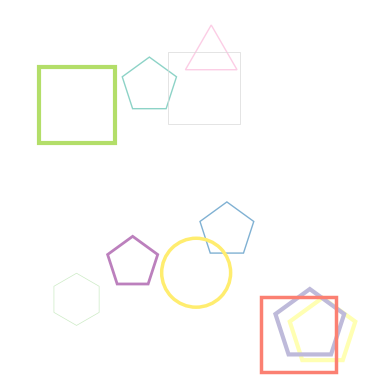[{"shape": "pentagon", "thickness": 1, "radius": 0.37, "center": [0.388, 0.778]}, {"shape": "pentagon", "thickness": 3, "radius": 0.45, "center": [0.838, 0.137]}, {"shape": "pentagon", "thickness": 3, "radius": 0.47, "center": [0.805, 0.155]}, {"shape": "square", "thickness": 2.5, "radius": 0.49, "center": [0.775, 0.13]}, {"shape": "pentagon", "thickness": 1, "radius": 0.37, "center": [0.589, 0.402]}, {"shape": "square", "thickness": 3, "radius": 0.49, "center": [0.201, 0.728]}, {"shape": "triangle", "thickness": 1, "radius": 0.39, "center": [0.549, 0.858]}, {"shape": "square", "thickness": 0.5, "radius": 0.47, "center": [0.53, 0.771]}, {"shape": "pentagon", "thickness": 2, "radius": 0.34, "center": [0.345, 0.318]}, {"shape": "hexagon", "thickness": 0.5, "radius": 0.34, "center": [0.199, 0.223]}, {"shape": "circle", "thickness": 2.5, "radius": 0.45, "center": [0.509, 0.292]}]